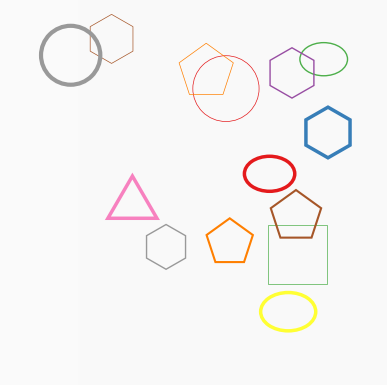[{"shape": "oval", "thickness": 2.5, "radius": 0.32, "center": [0.696, 0.549]}, {"shape": "circle", "thickness": 0.5, "radius": 0.43, "center": [0.583, 0.77]}, {"shape": "hexagon", "thickness": 2.5, "radius": 0.33, "center": [0.846, 0.656]}, {"shape": "square", "thickness": 0.5, "radius": 0.38, "center": [0.768, 0.34]}, {"shape": "oval", "thickness": 1, "radius": 0.31, "center": [0.835, 0.846]}, {"shape": "hexagon", "thickness": 1, "radius": 0.33, "center": [0.753, 0.811]}, {"shape": "pentagon", "thickness": 1.5, "radius": 0.31, "center": [0.593, 0.37]}, {"shape": "pentagon", "thickness": 0.5, "radius": 0.37, "center": [0.532, 0.814]}, {"shape": "oval", "thickness": 2.5, "radius": 0.36, "center": [0.744, 0.19]}, {"shape": "hexagon", "thickness": 0.5, "radius": 0.32, "center": [0.288, 0.899]}, {"shape": "pentagon", "thickness": 1.5, "radius": 0.34, "center": [0.764, 0.438]}, {"shape": "triangle", "thickness": 2.5, "radius": 0.37, "center": [0.342, 0.47]}, {"shape": "hexagon", "thickness": 1, "radius": 0.29, "center": [0.429, 0.359]}, {"shape": "circle", "thickness": 3, "radius": 0.38, "center": [0.182, 0.856]}]